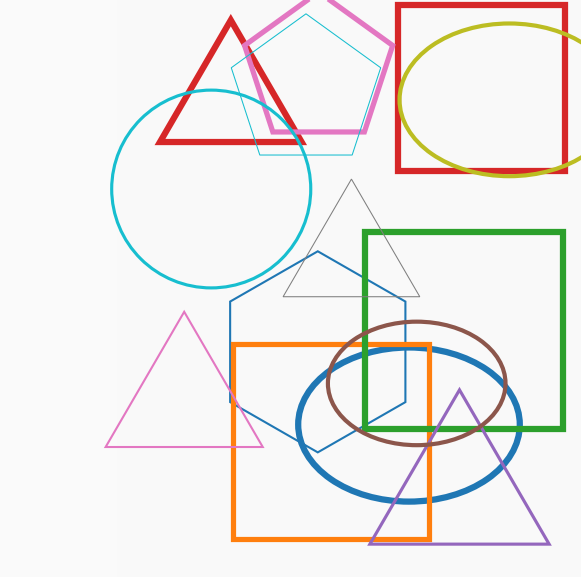[{"shape": "hexagon", "thickness": 1, "radius": 0.87, "center": [0.547, 0.39]}, {"shape": "oval", "thickness": 3, "radius": 0.95, "center": [0.704, 0.264]}, {"shape": "square", "thickness": 2.5, "radius": 0.84, "center": [0.57, 0.234]}, {"shape": "square", "thickness": 3, "radius": 0.85, "center": [0.799, 0.426]}, {"shape": "square", "thickness": 3, "radius": 0.72, "center": [0.828, 0.847]}, {"shape": "triangle", "thickness": 3, "radius": 0.7, "center": [0.397, 0.824]}, {"shape": "triangle", "thickness": 1.5, "radius": 0.89, "center": [0.791, 0.146]}, {"shape": "oval", "thickness": 2, "radius": 0.76, "center": [0.717, 0.335]}, {"shape": "pentagon", "thickness": 2.5, "radius": 0.67, "center": [0.548, 0.879]}, {"shape": "triangle", "thickness": 1, "radius": 0.78, "center": [0.317, 0.303]}, {"shape": "triangle", "thickness": 0.5, "radius": 0.68, "center": [0.605, 0.553]}, {"shape": "oval", "thickness": 2, "radius": 0.94, "center": [0.876, 0.826]}, {"shape": "circle", "thickness": 1.5, "radius": 0.86, "center": [0.363, 0.672]}, {"shape": "pentagon", "thickness": 0.5, "radius": 0.68, "center": [0.526, 0.84]}]